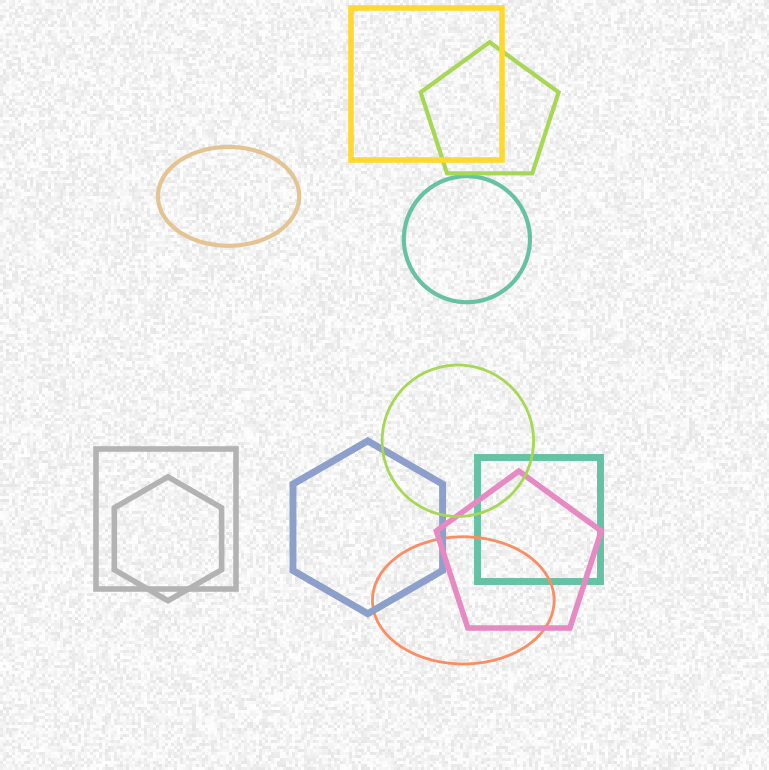[{"shape": "square", "thickness": 2.5, "radius": 0.4, "center": [0.699, 0.326]}, {"shape": "circle", "thickness": 1.5, "radius": 0.41, "center": [0.606, 0.689]}, {"shape": "oval", "thickness": 1, "radius": 0.59, "center": [0.602, 0.22]}, {"shape": "hexagon", "thickness": 2.5, "radius": 0.56, "center": [0.478, 0.315]}, {"shape": "pentagon", "thickness": 2, "radius": 0.56, "center": [0.674, 0.276]}, {"shape": "circle", "thickness": 1, "radius": 0.49, "center": [0.595, 0.428]}, {"shape": "pentagon", "thickness": 1.5, "radius": 0.47, "center": [0.636, 0.851]}, {"shape": "square", "thickness": 2, "radius": 0.49, "center": [0.554, 0.891]}, {"shape": "oval", "thickness": 1.5, "radius": 0.46, "center": [0.297, 0.745]}, {"shape": "hexagon", "thickness": 2, "radius": 0.4, "center": [0.218, 0.3]}, {"shape": "square", "thickness": 2, "radius": 0.45, "center": [0.216, 0.325]}]